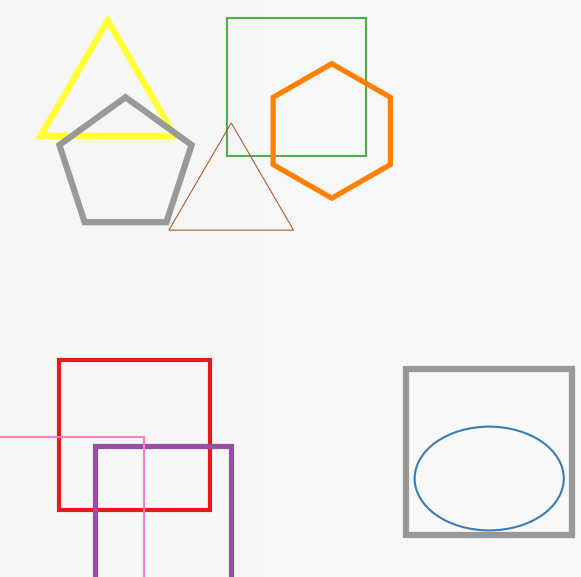[{"shape": "square", "thickness": 2, "radius": 0.65, "center": [0.231, 0.245]}, {"shape": "oval", "thickness": 1, "radius": 0.64, "center": [0.842, 0.171]}, {"shape": "square", "thickness": 1, "radius": 0.6, "center": [0.51, 0.848]}, {"shape": "square", "thickness": 2.5, "radius": 0.58, "center": [0.281, 0.11]}, {"shape": "hexagon", "thickness": 2.5, "radius": 0.58, "center": [0.571, 0.772]}, {"shape": "triangle", "thickness": 3, "radius": 0.67, "center": [0.185, 0.831]}, {"shape": "triangle", "thickness": 0.5, "radius": 0.62, "center": [0.398, 0.662]}, {"shape": "square", "thickness": 1, "radius": 0.66, "center": [0.116, 0.11]}, {"shape": "pentagon", "thickness": 3, "radius": 0.6, "center": [0.216, 0.711]}, {"shape": "square", "thickness": 3, "radius": 0.72, "center": [0.842, 0.216]}]